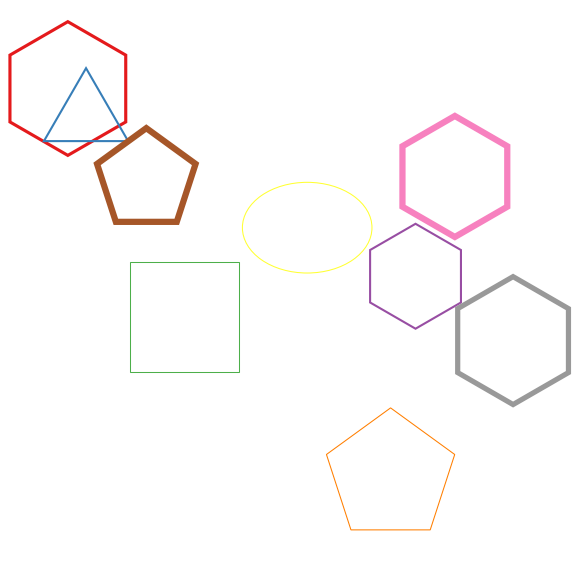[{"shape": "hexagon", "thickness": 1.5, "radius": 0.58, "center": [0.117, 0.846]}, {"shape": "triangle", "thickness": 1, "radius": 0.42, "center": [0.149, 0.797]}, {"shape": "square", "thickness": 0.5, "radius": 0.47, "center": [0.32, 0.45]}, {"shape": "hexagon", "thickness": 1, "radius": 0.45, "center": [0.72, 0.521]}, {"shape": "pentagon", "thickness": 0.5, "radius": 0.58, "center": [0.676, 0.176]}, {"shape": "oval", "thickness": 0.5, "radius": 0.56, "center": [0.532, 0.605]}, {"shape": "pentagon", "thickness": 3, "radius": 0.45, "center": [0.253, 0.688]}, {"shape": "hexagon", "thickness": 3, "radius": 0.52, "center": [0.788, 0.694]}, {"shape": "hexagon", "thickness": 2.5, "radius": 0.55, "center": [0.888, 0.409]}]